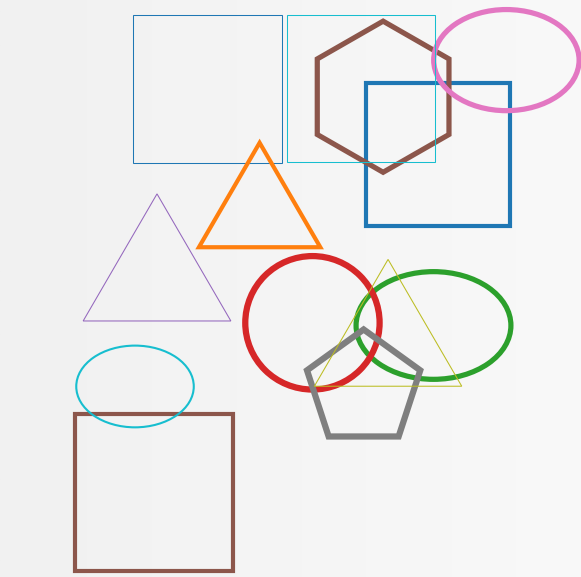[{"shape": "square", "thickness": 2, "radius": 0.62, "center": [0.754, 0.732]}, {"shape": "square", "thickness": 0.5, "radius": 0.64, "center": [0.358, 0.845]}, {"shape": "triangle", "thickness": 2, "radius": 0.6, "center": [0.447, 0.631]}, {"shape": "oval", "thickness": 2.5, "radius": 0.67, "center": [0.746, 0.436]}, {"shape": "circle", "thickness": 3, "radius": 0.58, "center": [0.538, 0.44]}, {"shape": "triangle", "thickness": 0.5, "radius": 0.73, "center": [0.27, 0.517]}, {"shape": "hexagon", "thickness": 2.5, "radius": 0.65, "center": [0.659, 0.832]}, {"shape": "square", "thickness": 2, "radius": 0.68, "center": [0.265, 0.146]}, {"shape": "oval", "thickness": 2.5, "radius": 0.63, "center": [0.871, 0.895]}, {"shape": "pentagon", "thickness": 3, "radius": 0.51, "center": [0.626, 0.326]}, {"shape": "triangle", "thickness": 0.5, "radius": 0.73, "center": [0.668, 0.404]}, {"shape": "square", "thickness": 0.5, "radius": 0.63, "center": [0.621, 0.845]}, {"shape": "oval", "thickness": 1, "radius": 0.51, "center": [0.232, 0.33]}]